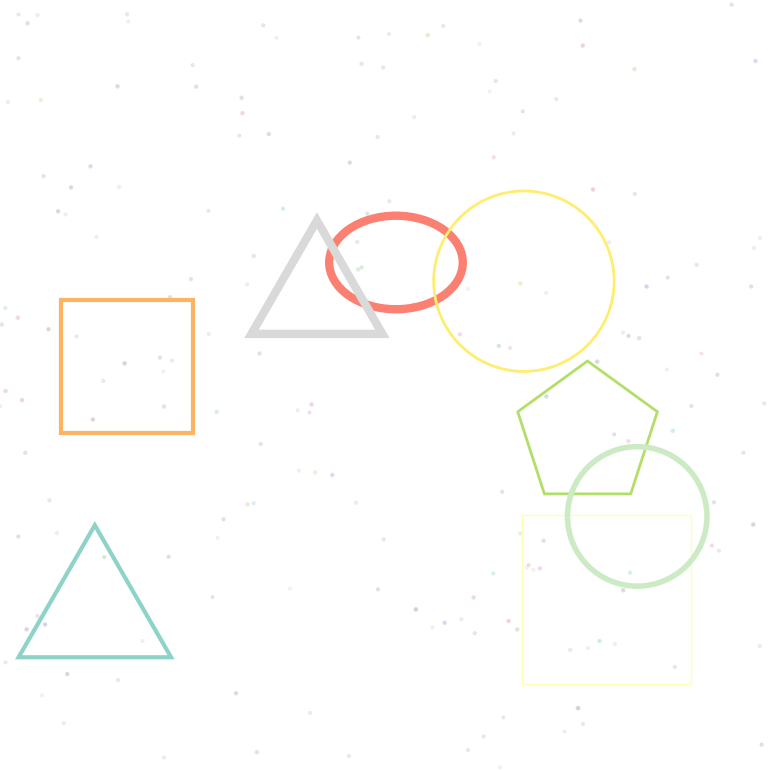[{"shape": "triangle", "thickness": 1.5, "radius": 0.57, "center": [0.123, 0.204]}, {"shape": "square", "thickness": 0.5, "radius": 0.55, "center": [0.787, 0.221]}, {"shape": "oval", "thickness": 3, "radius": 0.43, "center": [0.514, 0.659]}, {"shape": "square", "thickness": 1.5, "radius": 0.43, "center": [0.165, 0.524]}, {"shape": "pentagon", "thickness": 1, "radius": 0.48, "center": [0.763, 0.436]}, {"shape": "triangle", "thickness": 3, "radius": 0.49, "center": [0.412, 0.615]}, {"shape": "circle", "thickness": 2, "radius": 0.45, "center": [0.828, 0.329]}, {"shape": "circle", "thickness": 1, "radius": 0.59, "center": [0.68, 0.635]}]